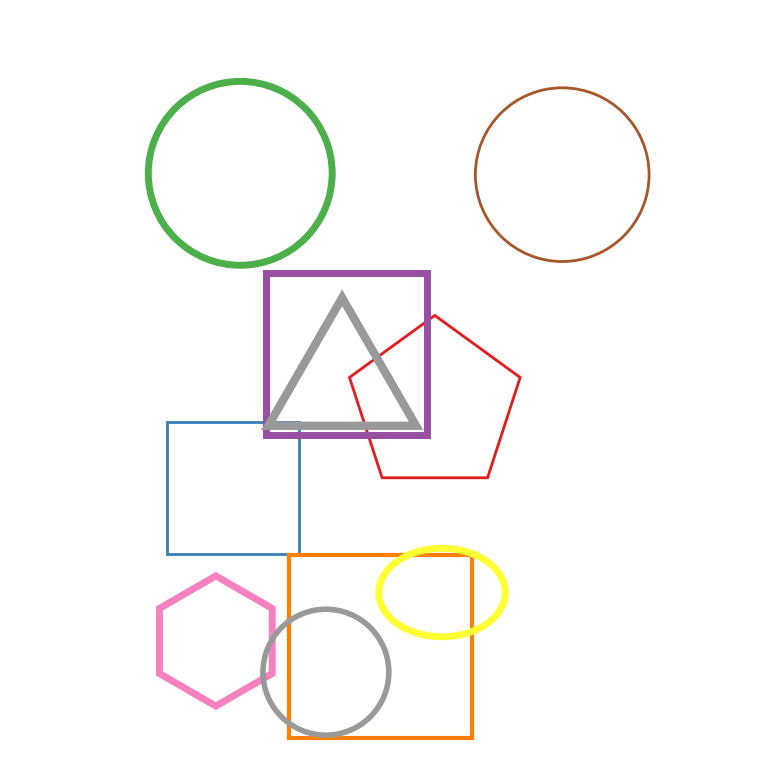[{"shape": "pentagon", "thickness": 1, "radius": 0.58, "center": [0.565, 0.474]}, {"shape": "square", "thickness": 1, "radius": 0.43, "center": [0.302, 0.367]}, {"shape": "circle", "thickness": 2.5, "radius": 0.6, "center": [0.312, 0.775]}, {"shape": "square", "thickness": 2.5, "radius": 0.52, "center": [0.45, 0.54]}, {"shape": "square", "thickness": 1.5, "radius": 0.59, "center": [0.494, 0.161]}, {"shape": "oval", "thickness": 2.5, "radius": 0.41, "center": [0.574, 0.23]}, {"shape": "circle", "thickness": 1, "radius": 0.56, "center": [0.73, 0.773]}, {"shape": "hexagon", "thickness": 2.5, "radius": 0.42, "center": [0.28, 0.168]}, {"shape": "circle", "thickness": 2, "radius": 0.41, "center": [0.423, 0.127]}, {"shape": "triangle", "thickness": 3, "radius": 0.55, "center": [0.444, 0.502]}]